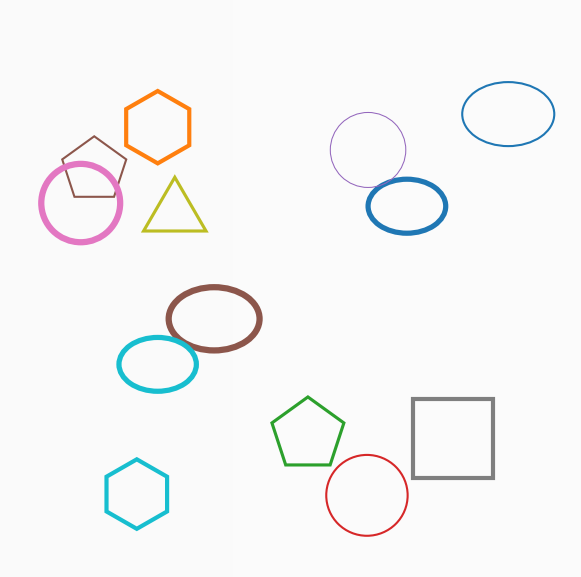[{"shape": "oval", "thickness": 2.5, "radius": 0.33, "center": [0.7, 0.642]}, {"shape": "oval", "thickness": 1, "radius": 0.4, "center": [0.874, 0.802]}, {"shape": "hexagon", "thickness": 2, "radius": 0.31, "center": [0.271, 0.779]}, {"shape": "pentagon", "thickness": 1.5, "radius": 0.33, "center": [0.53, 0.247]}, {"shape": "circle", "thickness": 1, "radius": 0.35, "center": [0.631, 0.141]}, {"shape": "circle", "thickness": 0.5, "radius": 0.32, "center": [0.633, 0.739]}, {"shape": "pentagon", "thickness": 1, "radius": 0.29, "center": [0.162, 0.705]}, {"shape": "oval", "thickness": 3, "radius": 0.39, "center": [0.368, 0.447]}, {"shape": "circle", "thickness": 3, "radius": 0.34, "center": [0.139, 0.648]}, {"shape": "square", "thickness": 2, "radius": 0.34, "center": [0.78, 0.24]}, {"shape": "triangle", "thickness": 1.5, "radius": 0.31, "center": [0.301, 0.63]}, {"shape": "oval", "thickness": 2.5, "radius": 0.33, "center": [0.271, 0.368]}, {"shape": "hexagon", "thickness": 2, "radius": 0.3, "center": [0.235, 0.144]}]